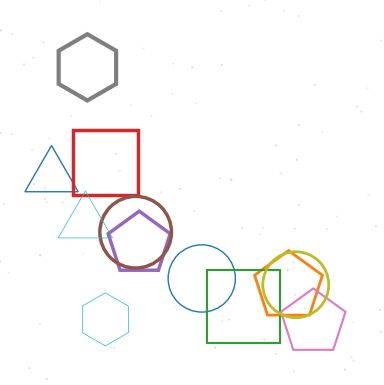[{"shape": "triangle", "thickness": 1, "radius": 0.4, "center": [0.134, 0.542]}, {"shape": "circle", "thickness": 1, "radius": 0.44, "center": [0.524, 0.277]}, {"shape": "pentagon", "thickness": 2, "radius": 0.46, "center": [0.749, 0.256]}, {"shape": "square", "thickness": 1.5, "radius": 0.47, "center": [0.632, 0.204]}, {"shape": "square", "thickness": 2.5, "radius": 0.42, "center": [0.274, 0.578]}, {"shape": "pentagon", "thickness": 2.5, "radius": 0.42, "center": [0.362, 0.367]}, {"shape": "circle", "thickness": 2.5, "radius": 0.47, "center": [0.352, 0.397]}, {"shape": "pentagon", "thickness": 1.5, "radius": 0.44, "center": [0.814, 0.163]}, {"shape": "hexagon", "thickness": 3, "radius": 0.43, "center": [0.227, 0.825]}, {"shape": "circle", "thickness": 2, "radius": 0.43, "center": [0.768, 0.26]}, {"shape": "triangle", "thickness": 0.5, "radius": 0.41, "center": [0.222, 0.423]}, {"shape": "hexagon", "thickness": 0.5, "radius": 0.34, "center": [0.274, 0.17]}]